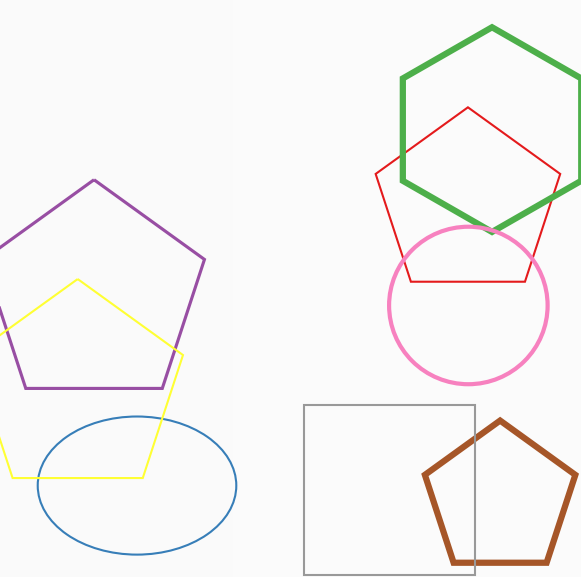[{"shape": "pentagon", "thickness": 1, "radius": 0.83, "center": [0.805, 0.646]}, {"shape": "oval", "thickness": 1, "radius": 0.85, "center": [0.236, 0.158]}, {"shape": "hexagon", "thickness": 3, "radius": 0.89, "center": [0.847, 0.775]}, {"shape": "pentagon", "thickness": 1.5, "radius": 1.0, "center": [0.162, 0.488]}, {"shape": "pentagon", "thickness": 1, "radius": 0.95, "center": [0.134, 0.325]}, {"shape": "pentagon", "thickness": 3, "radius": 0.68, "center": [0.86, 0.135]}, {"shape": "circle", "thickness": 2, "radius": 0.68, "center": [0.806, 0.47]}, {"shape": "square", "thickness": 1, "radius": 0.74, "center": [0.67, 0.151]}]